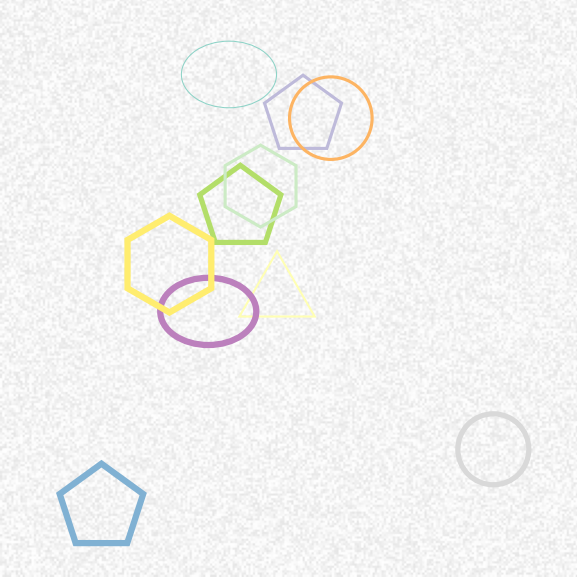[{"shape": "oval", "thickness": 0.5, "radius": 0.41, "center": [0.396, 0.87]}, {"shape": "triangle", "thickness": 1, "radius": 0.38, "center": [0.48, 0.489]}, {"shape": "pentagon", "thickness": 1.5, "radius": 0.35, "center": [0.525, 0.799]}, {"shape": "pentagon", "thickness": 3, "radius": 0.38, "center": [0.176, 0.12]}, {"shape": "circle", "thickness": 1.5, "radius": 0.36, "center": [0.573, 0.795]}, {"shape": "pentagon", "thickness": 2.5, "radius": 0.37, "center": [0.416, 0.639]}, {"shape": "circle", "thickness": 2.5, "radius": 0.31, "center": [0.854, 0.221]}, {"shape": "oval", "thickness": 3, "radius": 0.42, "center": [0.361, 0.46]}, {"shape": "hexagon", "thickness": 1.5, "radius": 0.35, "center": [0.451, 0.677]}, {"shape": "hexagon", "thickness": 3, "radius": 0.42, "center": [0.293, 0.542]}]